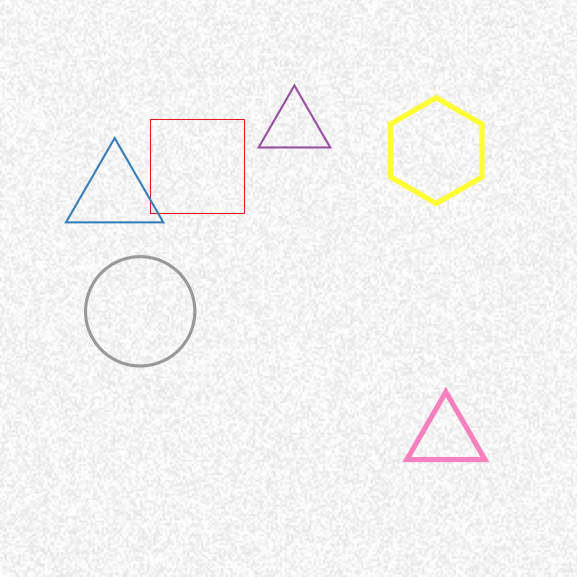[{"shape": "square", "thickness": 0.5, "radius": 0.41, "center": [0.341, 0.711]}, {"shape": "triangle", "thickness": 1, "radius": 0.49, "center": [0.199, 0.663]}, {"shape": "triangle", "thickness": 1, "radius": 0.36, "center": [0.51, 0.78]}, {"shape": "hexagon", "thickness": 2.5, "radius": 0.46, "center": [0.755, 0.738]}, {"shape": "triangle", "thickness": 2.5, "radius": 0.39, "center": [0.772, 0.242]}, {"shape": "circle", "thickness": 1.5, "radius": 0.47, "center": [0.243, 0.46]}]